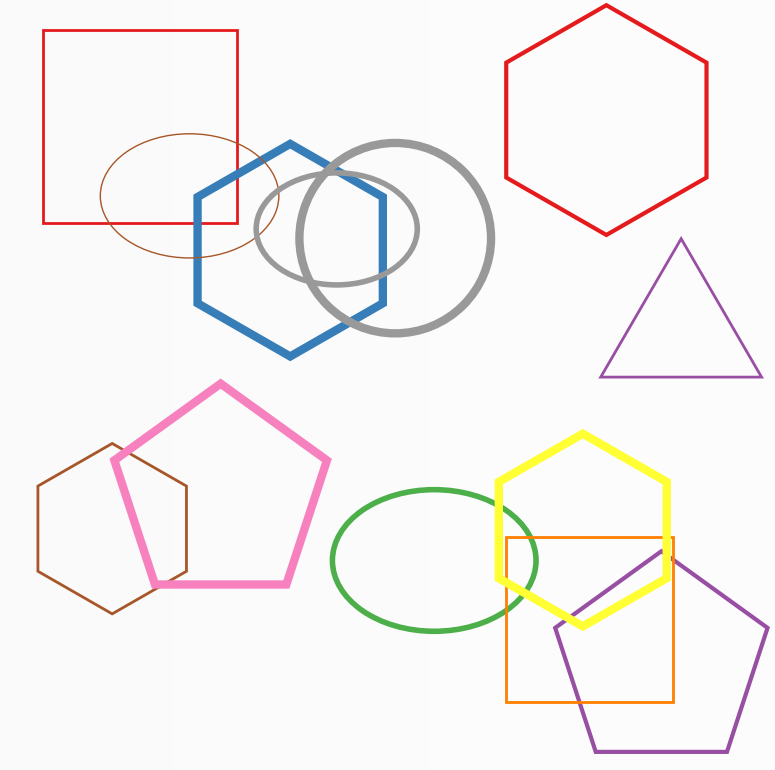[{"shape": "hexagon", "thickness": 1.5, "radius": 0.75, "center": [0.782, 0.844]}, {"shape": "square", "thickness": 1, "radius": 0.62, "center": [0.181, 0.836]}, {"shape": "hexagon", "thickness": 3, "radius": 0.69, "center": [0.374, 0.675]}, {"shape": "oval", "thickness": 2, "radius": 0.66, "center": [0.56, 0.272]}, {"shape": "pentagon", "thickness": 1.5, "radius": 0.72, "center": [0.853, 0.14]}, {"shape": "triangle", "thickness": 1, "radius": 0.6, "center": [0.879, 0.57]}, {"shape": "square", "thickness": 1, "radius": 0.54, "center": [0.761, 0.195]}, {"shape": "hexagon", "thickness": 3, "radius": 0.63, "center": [0.752, 0.312]}, {"shape": "oval", "thickness": 0.5, "radius": 0.58, "center": [0.245, 0.746]}, {"shape": "hexagon", "thickness": 1, "radius": 0.55, "center": [0.145, 0.313]}, {"shape": "pentagon", "thickness": 3, "radius": 0.72, "center": [0.285, 0.358]}, {"shape": "circle", "thickness": 3, "radius": 0.62, "center": [0.51, 0.691]}, {"shape": "oval", "thickness": 2, "radius": 0.52, "center": [0.434, 0.703]}]